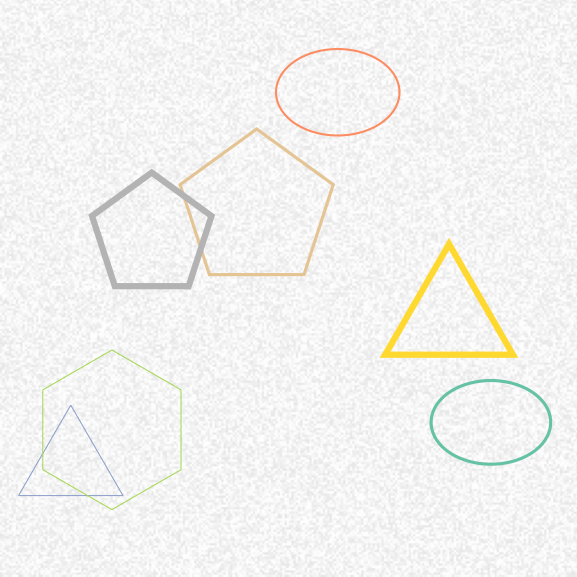[{"shape": "oval", "thickness": 1.5, "radius": 0.52, "center": [0.85, 0.268]}, {"shape": "oval", "thickness": 1, "radius": 0.53, "center": [0.585, 0.839]}, {"shape": "triangle", "thickness": 0.5, "radius": 0.52, "center": [0.123, 0.193]}, {"shape": "hexagon", "thickness": 0.5, "radius": 0.69, "center": [0.194, 0.255]}, {"shape": "triangle", "thickness": 3, "radius": 0.64, "center": [0.778, 0.449]}, {"shape": "pentagon", "thickness": 1.5, "radius": 0.7, "center": [0.444, 0.636]}, {"shape": "pentagon", "thickness": 3, "radius": 0.54, "center": [0.263, 0.592]}]